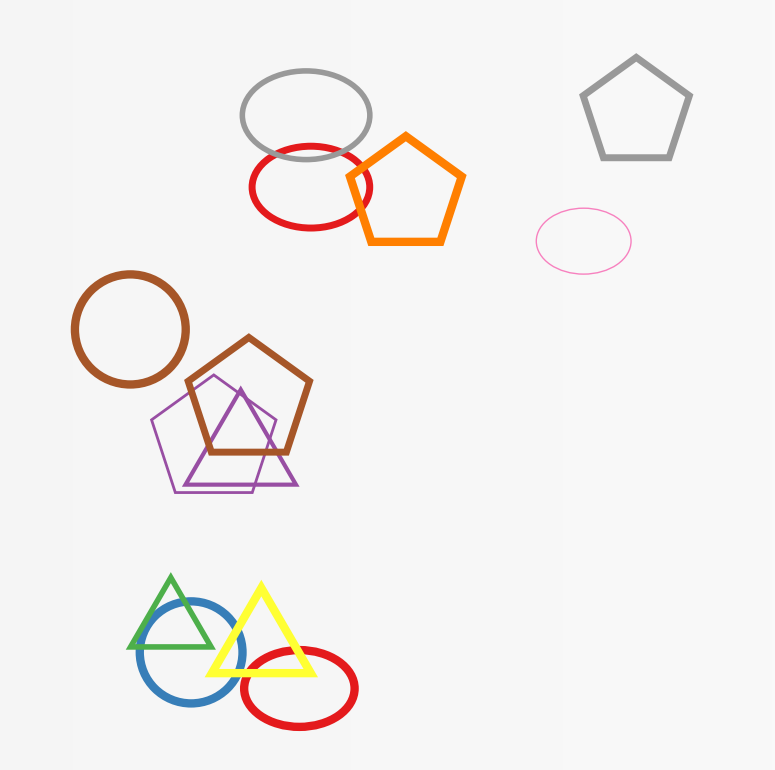[{"shape": "oval", "thickness": 2.5, "radius": 0.38, "center": [0.401, 0.757]}, {"shape": "oval", "thickness": 3, "radius": 0.36, "center": [0.386, 0.106]}, {"shape": "circle", "thickness": 3, "radius": 0.33, "center": [0.247, 0.153]}, {"shape": "triangle", "thickness": 2, "radius": 0.3, "center": [0.22, 0.19]}, {"shape": "pentagon", "thickness": 1, "radius": 0.42, "center": [0.276, 0.429]}, {"shape": "triangle", "thickness": 1.5, "radius": 0.41, "center": [0.311, 0.412]}, {"shape": "pentagon", "thickness": 3, "radius": 0.38, "center": [0.524, 0.747]}, {"shape": "triangle", "thickness": 3, "radius": 0.37, "center": [0.337, 0.163]}, {"shape": "pentagon", "thickness": 2.5, "radius": 0.41, "center": [0.321, 0.479]}, {"shape": "circle", "thickness": 3, "radius": 0.36, "center": [0.168, 0.572]}, {"shape": "oval", "thickness": 0.5, "radius": 0.31, "center": [0.753, 0.687]}, {"shape": "oval", "thickness": 2, "radius": 0.41, "center": [0.395, 0.85]}, {"shape": "pentagon", "thickness": 2.5, "radius": 0.36, "center": [0.821, 0.853]}]